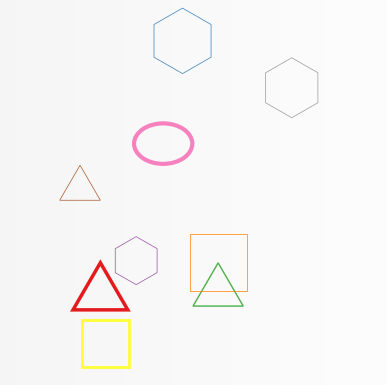[{"shape": "triangle", "thickness": 2.5, "radius": 0.41, "center": [0.259, 0.236]}, {"shape": "hexagon", "thickness": 0.5, "radius": 0.43, "center": [0.471, 0.894]}, {"shape": "triangle", "thickness": 1, "radius": 0.37, "center": [0.563, 0.242]}, {"shape": "hexagon", "thickness": 0.5, "radius": 0.31, "center": [0.351, 0.323]}, {"shape": "square", "thickness": 0.5, "radius": 0.37, "center": [0.563, 0.318]}, {"shape": "square", "thickness": 2, "radius": 0.3, "center": [0.271, 0.107]}, {"shape": "triangle", "thickness": 0.5, "radius": 0.3, "center": [0.207, 0.51]}, {"shape": "oval", "thickness": 3, "radius": 0.38, "center": [0.421, 0.627]}, {"shape": "hexagon", "thickness": 0.5, "radius": 0.39, "center": [0.753, 0.772]}]